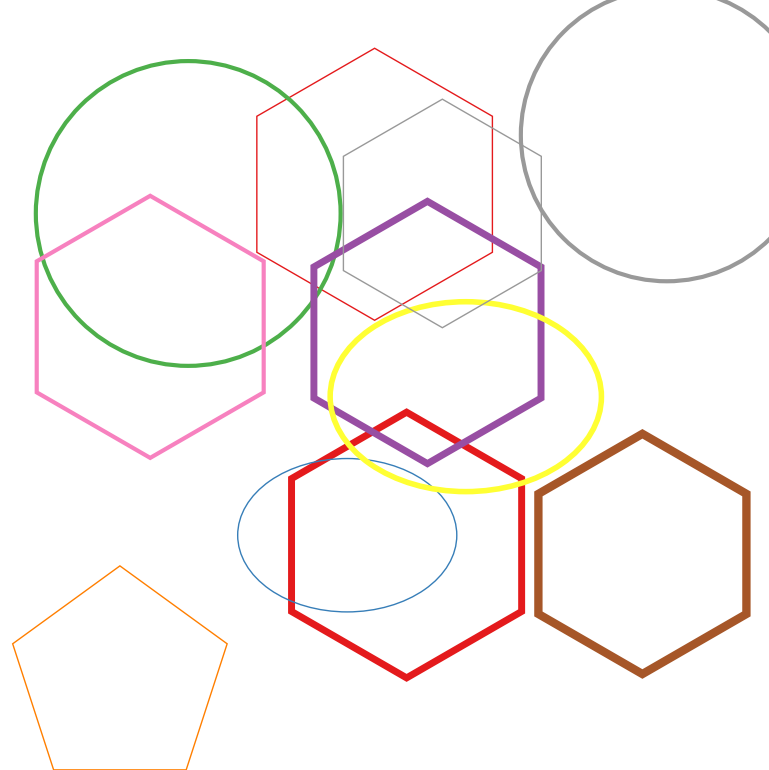[{"shape": "hexagon", "thickness": 2.5, "radius": 0.86, "center": [0.528, 0.292]}, {"shape": "hexagon", "thickness": 0.5, "radius": 0.88, "center": [0.487, 0.761]}, {"shape": "oval", "thickness": 0.5, "radius": 0.71, "center": [0.451, 0.305]}, {"shape": "circle", "thickness": 1.5, "radius": 0.99, "center": [0.244, 0.723]}, {"shape": "hexagon", "thickness": 2.5, "radius": 0.85, "center": [0.555, 0.568]}, {"shape": "pentagon", "thickness": 0.5, "radius": 0.73, "center": [0.156, 0.119]}, {"shape": "oval", "thickness": 2, "radius": 0.88, "center": [0.605, 0.485]}, {"shape": "hexagon", "thickness": 3, "radius": 0.78, "center": [0.834, 0.281]}, {"shape": "hexagon", "thickness": 1.5, "radius": 0.85, "center": [0.195, 0.576]}, {"shape": "circle", "thickness": 1.5, "radius": 0.95, "center": [0.866, 0.824]}, {"shape": "hexagon", "thickness": 0.5, "radius": 0.74, "center": [0.574, 0.723]}]